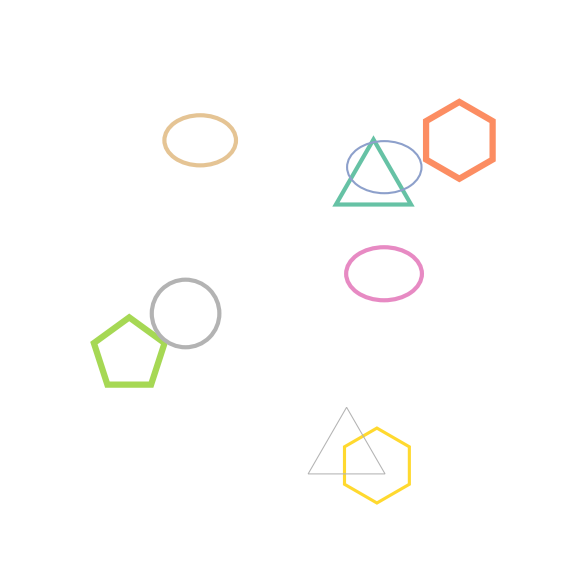[{"shape": "triangle", "thickness": 2, "radius": 0.38, "center": [0.647, 0.683]}, {"shape": "hexagon", "thickness": 3, "radius": 0.33, "center": [0.795, 0.756]}, {"shape": "oval", "thickness": 1, "radius": 0.32, "center": [0.665, 0.71]}, {"shape": "oval", "thickness": 2, "radius": 0.33, "center": [0.665, 0.525]}, {"shape": "pentagon", "thickness": 3, "radius": 0.32, "center": [0.224, 0.385]}, {"shape": "hexagon", "thickness": 1.5, "radius": 0.32, "center": [0.653, 0.193]}, {"shape": "oval", "thickness": 2, "radius": 0.31, "center": [0.347, 0.756]}, {"shape": "circle", "thickness": 2, "radius": 0.29, "center": [0.321, 0.456]}, {"shape": "triangle", "thickness": 0.5, "radius": 0.38, "center": [0.6, 0.217]}]